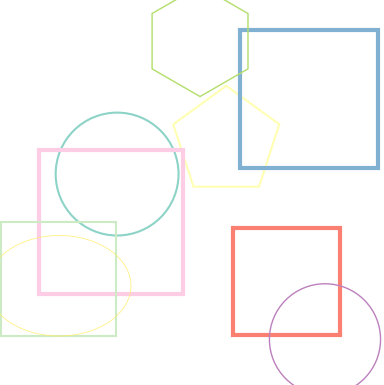[{"shape": "circle", "thickness": 1.5, "radius": 0.8, "center": [0.304, 0.548]}, {"shape": "pentagon", "thickness": 1.5, "radius": 0.72, "center": [0.588, 0.632]}, {"shape": "square", "thickness": 3, "radius": 0.7, "center": [0.744, 0.268]}, {"shape": "square", "thickness": 3, "radius": 0.89, "center": [0.803, 0.743]}, {"shape": "hexagon", "thickness": 1, "radius": 0.72, "center": [0.52, 0.893]}, {"shape": "square", "thickness": 3, "radius": 0.93, "center": [0.289, 0.423]}, {"shape": "circle", "thickness": 1, "radius": 0.72, "center": [0.844, 0.119]}, {"shape": "square", "thickness": 1.5, "radius": 0.74, "center": [0.152, 0.275]}, {"shape": "oval", "thickness": 0.5, "radius": 0.93, "center": [0.154, 0.258]}]